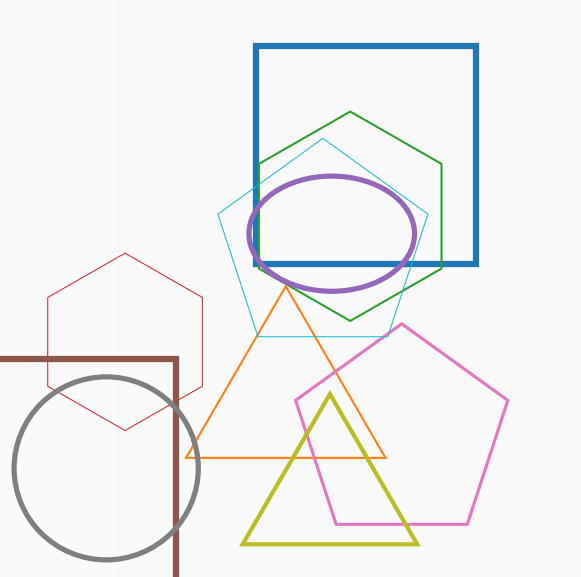[{"shape": "square", "thickness": 3, "radius": 0.95, "center": [0.629, 0.73]}, {"shape": "triangle", "thickness": 1, "radius": 0.99, "center": [0.492, 0.305]}, {"shape": "hexagon", "thickness": 1, "radius": 0.91, "center": [0.603, 0.625]}, {"shape": "hexagon", "thickness": 0.5, "radius": 0.77, "center": [0.215, 0.407]}, {"shape": "oval", "thickness": 2.5, "radius": 0.71, "center": [0.571, 0.594]}, {"shape": "square", "thickness": 3, "radius": 0.96, "center": [0.111, 0.187]}, {"shape": "pentagon", "thickness": 1.5, "radius": 0.96, "center": [0.691, 0.246]}, {"shape": "circle", "thickness": 2.5, "radius": 0.79, "center": [0.183, 0.188]}, {"shape": "triangle", "thickness": 2, "radius": 0.87, "center": [0.568, 0.143]}, {"shape": "pentagon", "thickness": 0.5, "radius": 0.95, "center": [0.556, 0.57]}]